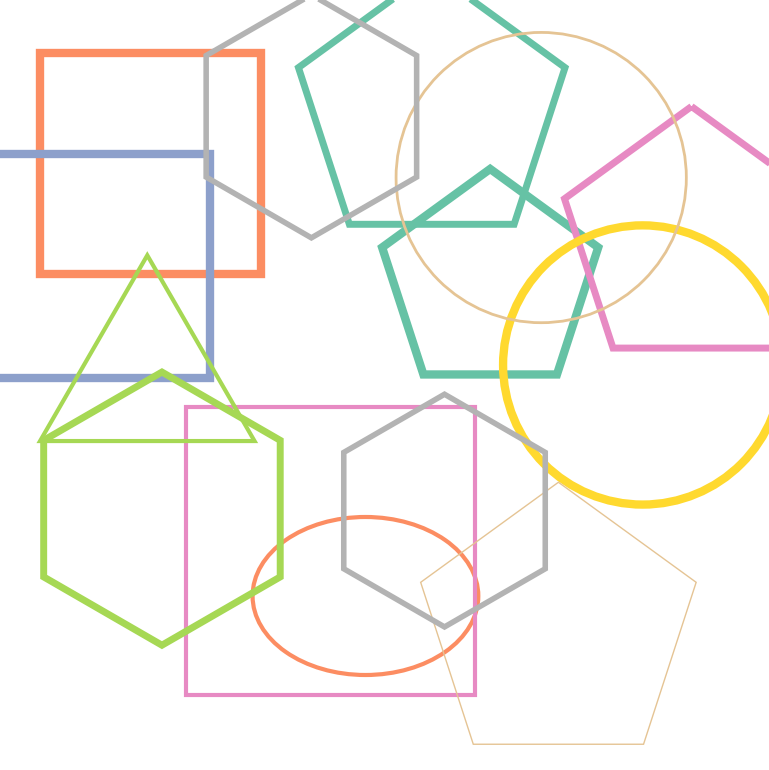[{"shape": "pentagon", "thickness": 2.5, "radius": 0.91, "center": [0.561, 0.856]}, {"shape": "pentagon", "thickness": 3, "radius": 0.74, "center": [0.637, 0.633]}, {"shape": "oval", "thickness": 1.5, "radius": 0.73, "center": [0.475, 0.226]}, {"shape": "square", "thickness": 3, "radius": 0.72, "center": [0.196, 0.788]}, {"shape": "square", "thickness": 3, "radius": 0.73, "center": [0.127, 0.654]}, {"shape": "pentagon", "thickness": 2.5, "radius": 0.87, "center": [0.898, 0.688]}, {"shape": "square", "thickness": 1.5, "radius": 0.94, "center": [0.429, 0.284]}, {"shape": "triangle", "thickness": 1.5, "radius": 0.8, "center": [0.191, 0.508]}, {"shape": "hexagon", "thickness": 2.5, "radius": 0.89, "center": [0.21, 0.339]}, {"shape": "circle", "thickness": 3, "radius": 0.91, "center": [0.835, 0.526]}, {"shape": "circle", "thickness": 1, "radius": 0.94, "center": [0.703, 0.769]}, {"shape": "pentagon", "thickness": 0.5, "radius": 0.94, "center": [0.725, 0.186]}, {"shape": "hexagon", "thickness": 2, "radius": 0.76, "center": [0.577, 0.337]}, {"shape": "hexagon", "thickness": 2, "radius": 0.79, "center": [0.404, 0.849]}]